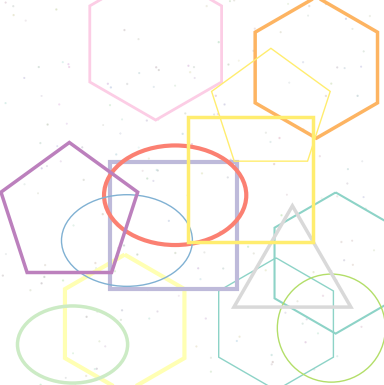[{"shape": "hexagon", "thickness": 1, "radius": 0.86, "center": [0.717, 0.158]}, {"shape": "hexagon", "thickness": 1.5, "radius": 0.92, "center": [0.872, 0.317]}, {"shape": "hexagon", "thickness": 3, "radius": 0.9, "center": [0.324, 0.16]}, {"shape": "square", "thickness": 3, "radius": 0.82, "center": [0.451, 0.414]}, {"shape": "oval", "thickness": 3, "radius": 0.92, "center": [0.455, 0.493]}, {"shape": "oval", "thickness": 1, "radius": 0.85, "center": [0.33, 0.375]}, {"shape": "hexagon", "thickness": 2.5, "radius": 0.92, "center": [0.822, 0.825]}, {"shape": "circle", "thickness": 1, "radius": 0.7, "center": [0.861, 0.148]}, {"shape": "hexagon", "thickness": 2, "radius": 0.99, "center": [0.404, 0.886]}, {"shape": "triangle", "thickness": 2.5, "radius": 0.88, "center": [0.759, 0.29]}, {"shape": "pentagon", "thickness": 2.5, "radius": 0.93, "center": [0.18, 0.443]}, {"shape": "oval", "thickness": 2.5, "radius": 0.72, "center": [0.188, 0.105]}, {"shape": "pentagon", "thickness": 1, "radius": 0.81, "center": [0.704, 0.712]}, {"shape": "square", "thickness": 2.5, "radius": 0.81, "center": [0.652, 0.533]}]